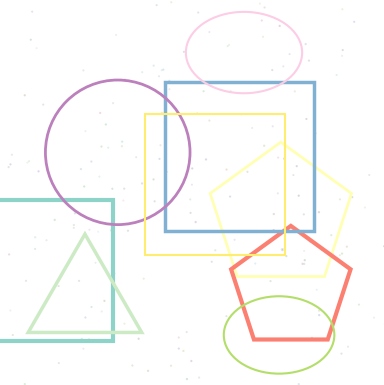[{"shape": "square", "thickness": 3, "radius": 0.92, "center": [0.111, 0.297]}, {"shape": "pentagon", "thickness": 2, "radius": 0.96, "center": [0.729, 0.438]}, {"shape": "pentagon", "thickness": 3, "radius": 0.82, "center": [0.755, 0.25]}, {"shape": "square", "thickness": 2.5, "radius": 0.97, "center": [0.621, 0.594]}, {"shape": "oval", "thickness": 1.5, "radius": 0.72, "center": [0.725, 0.13]}, {"shape": "oval", "thickness": 1.5, "radius": 0.76, "center": [0.634, 0.863]}, {"shape": "circle", "thickness": 2, "radius": 0.94, "center": [0.306, 0.604]}, {"shape": "triangle", "thickness": 2.5, "radius": 0.85, "center": [0.221, 0.222]}, {"shape": "square", "thickness": 1.5, "radius": 0.91, "center": [0.558, 0.521]}]